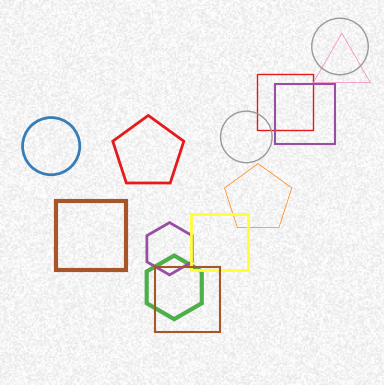[{"shape": "square", "thickness": 1, "radius": 0.36, "center": [0.74, 0.734]}, {"shape": "pentagon", "thickness": 2, "radius": 0.48, "center": [0.385, 0.603]}, {"shape": "circle", "thickness": 2, "radius": 0.37, "center": [0.133, 0.62]}, {"shape": "hexagon", "thickness": 3, "radius": 0.41, "center": [0.453, 0.254]}, {"shape": "square", "thickness": 1.5, "radius": 0.39, "center": [0.792, 0.704]}, {"shape": "hexagon", "thickness": 2, "radius": 0.34, "center": [0.44, 0.354]}, {"shape": "pentagon", "thickness": 0.5, "radius": 0.46, "center": [0.67, 0.483]}, {"shape": "square", "thickness": 2, "radius": 0.37, "center": [0.571, 0.371]}, {"shape": "square", "thickness": 3, "radius": 0.45, "center": [0.237, 0.388]}, {"shape": "square", "thickness": 1.5, "radius": 0.42, "center": [0.488, 0.222]}, {"shape": "triangle", "thickness": 0.5, "radius": 0.43, "center": [0.888, 0.828]}, {"shape": "circle", "thickness": 1, "radius": 0.37, "center": [0.883, 0.879]}, {"shape": "circle", "thickness": 1, "radius": 0.33, "center": [0.64, 0.644]}]